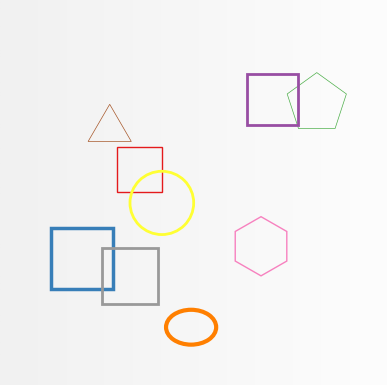[{"shape": "square", "thickness": 1, "radius": 0.29, "center": [0.361, 0.56]}, {"shape": "square", "thickness": 2.5, "radius": 0.4, "center": [0.211, 0.328]}, {"shape": "pentagon", "thickness": 0.5, "radius": 0.4, "center": [0.818, 0.731]}, {"shape": "square", "thickness": 2, "radius": 0.33, "center": [0.704, 0.742]}, {"shape": "oval", "thickness": 3, "radius": 0.32, "center": [0.493, 0.15]}, {"shape": "circle", "thickness": 2, "radius": 0.41, "center": [0.418, 0.473]}, {"shape": "triangle", "thickness": 0.5, "radius": 0.32, "center": [0.283, 0.665]}, {"shape": "hexagon", "thickness": 1, "radius": 0.38, "center": [0.674, 0.36]}, {"shape": "square", "thickness": 2, "radius": 0.36, "center": [0.336, 0.284]}]